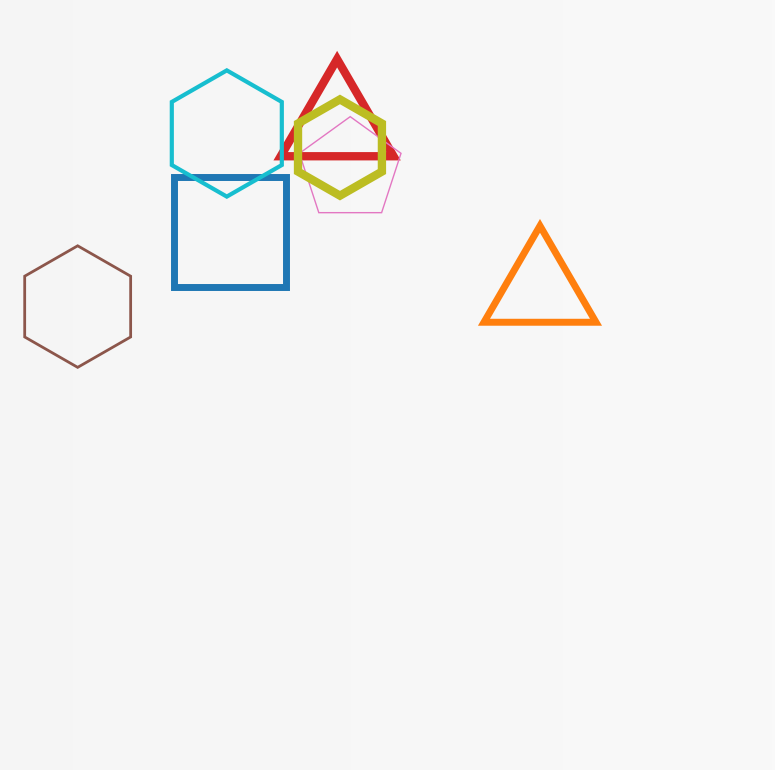[{"shape": "square", "thickness": 2.5, "radius": 0.36, "center": [0.297, 0.699]}, {"shape": "triangle", "thickness": 2.5, "radius": 0.42, "center": [0.697, 0.623]}, {"shape": "triangle", "thickness": 3, "radius": 0.42, "center": [0.435, 0.839]}, {"shape": "hexagon", "thickness": 1, "radius": 0.39, "center": [0.1, 0.602]}, {"shape": "pentagon", "thickness": 0.5, "radius": 0.34, "center": [0.452, 0.78]}, {"shape": "hexagon", "thickness": 3, "radius": 0.31, "center": [0.439, 0.808]}, {"shape": "hexagon", "thickness": 1.5, "radius": 0.41, "center": [0.293, 0.827]}]